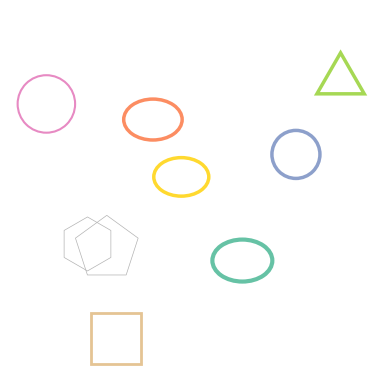[{"shape": "oval", "thickness": 3, "radius": 0.39, "center": [0.629, 0.323]}, {"shape": "oval", "thickness": 2.5, "radius": 0.38, "center": [0.397, 0.69]}, {"shape": "circle", "thickness": 2.5, "radius": 0.31, "center": [0.769, 0.599]}, {"shape": "circle", "thickness": 1.5, "radius": 0.37, "center": [0.12, 0.73]}, {"shape": "triangle", "thickness": 2.5, "radius": 0.35, "center": [0.885, 0.792]}, {"shape": "oval", "thickness": 2.5, "radius": 0.36, "center": [0.471, 0.541]}, {"shape": "square", "thickness": 2, "radius": 0.33, "center": [0.302, 0.121]}, {"shape": "hexagon", "thickness": 0.5, "radius": 0.35, "center": [0.227, 0.366]}, {"shape": "pentagon", "thickness": 0.5, "radius": 0.43, "center": [0.277, 0.355]}]